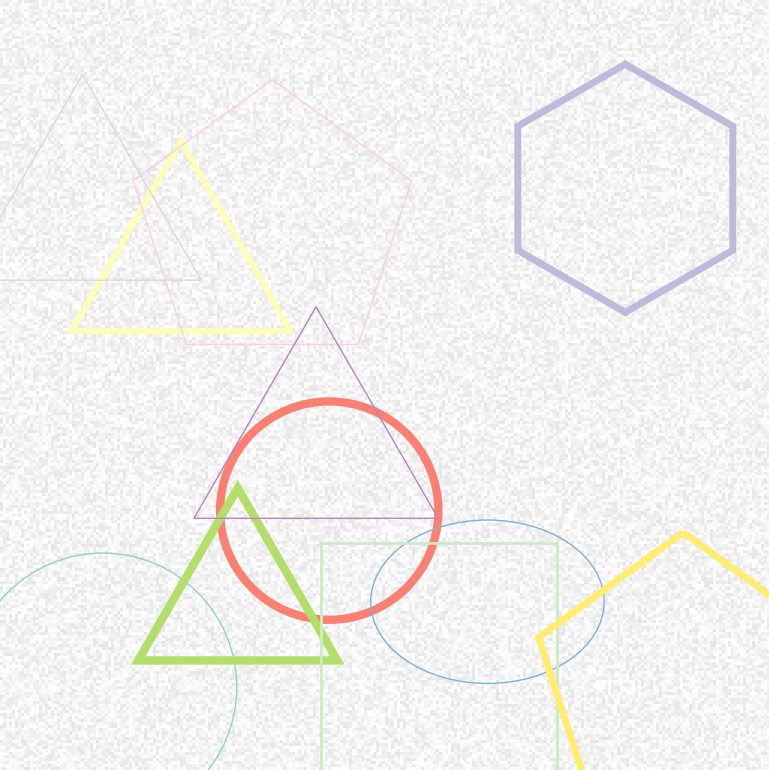[{"shape": "circle", "thickness": 0.5, "radius": 0.87, "center": [0.133, 0.108]}, {"shape": "triangle", "thickness": 2, "radius": 0.82, "center": [0.235, 0.652]}, {"shape": "hexagon", "thickness": 2.5, "radius": 0.81, "center": [0.812, 0.756]}, {"shape": "circle", "thickness": 3, "radius": 0.71, "center": [0.428, 0.337]}, {"shape": "oval", "thickness": 0.5, "radius": 0.76, "center": [0.633, 0.219]}, {"shape": "triangle", "thickness": 3, "radius": 0.75, "center": [0.309, 0.217]}, {"shape": "pentagon", "thickness": 0.5, "radius": 0.95, "center": [0.354, 0.706]}, {"shape": "triangle", "thickness": 0.5, "radius": 0.89, "center": [0.107, 0.725]}, {"shape": "triangle", "thickness": 0.5, "radius": 0.92, "center": [0.41, 0.418]}, {"shape": "square", "thickness": 1, "radius": 0.77, "center": [0.571, 0.142]}, {"shape": "pentagon", "thickness": 2.5, "radius": 0.99, "center": [0.887, 0.111]}]